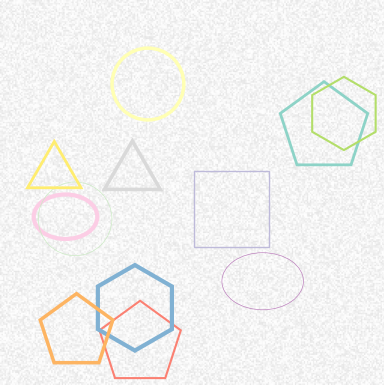[{"shape": "pentagon", "thickness": 2, "radius": 0.6, "center": [0.842, 0.668]}, {"shape": "circle", "thickness": 2.5, "radius": 0.47, "center": [0.384, 0.782]}, {"shape": "square", "thickness": 1, "radius": 0.49, "center": [0.601, 0.456]}, {"shape": "pentagon", "thickness": 1.5, "radius": 0.56, "center": [0.364, 0.108]}, {"shape": "hexagon", "thickness": 3, "radius": 0.56, "center": [0.35, 0.2]}, {"shape": "pentagon", "thickness": 2.5, "radius": 0.5, "center": [0.199, 0.138]}, {"shape": "hexagon", "thickness": 1.5, "radius": 0.48, "center": [0.893, 0.705]}, {"shape": "oval", "thickness": 3, "radius": 0.41, "center": [0.17, 0.437]}, {"shape": "triangle", "thickness": 2.5, "radius": 0.42, "center": [0.344, 0.55]}, {"shape": "oval", "thickness": 0.5, "radius": 0.53, "center": [0.682, 0.269]}, {"shape": "circle", "thickness": 0.5, "radius": 0.48, "center": [0.195, 0.432]}, {"shape": "triangle", "thickness": 2, "radius": 0.4, "center": [0.141, 0.552]}]